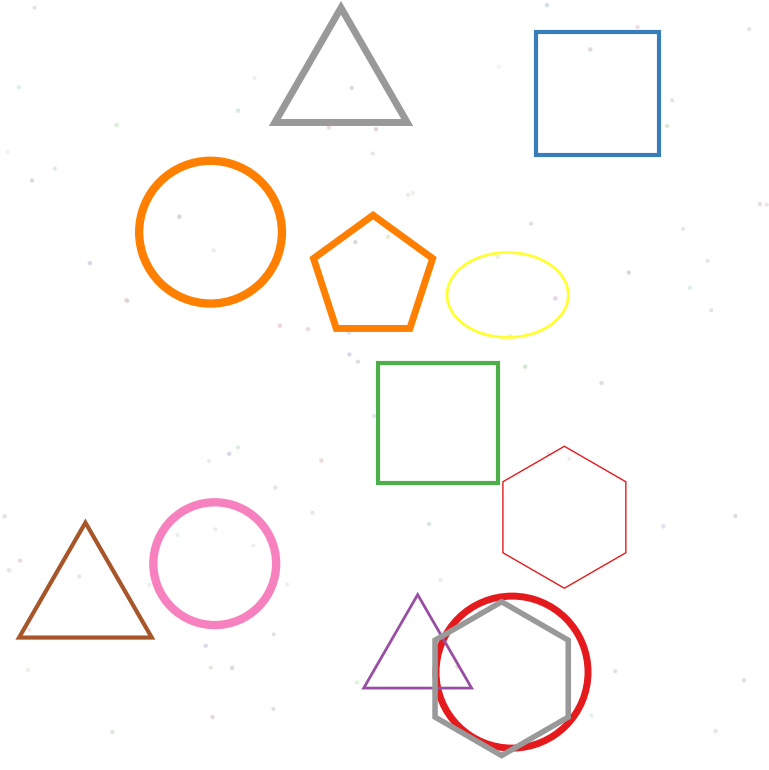[{"shape": "circle", "thickness": 2.5, "radius": 0.49, "center": [0.665, 0.127]}, {"shape": "hexagon", "thickness": 0.5, "radius": 0.46, "center": [0.733, 0.328]}, {"shape": "square", "thickness": 1.5, "radius": 0.4, "center": [0.776, 0.878]}, {"shape": "square", "thickness": 1.5, "radius": 0.39, "center": [0.569, 0.45]}, {"shape": "triangle", "thickness": 1, "radius": 0.4, "center": [0.542, 0.147]}, {"shape": "pentagon", "thickness": 2.5, "radius": 0.41, "center": [0.485, 0.639]}, {"shape": "circle", "thickness": 3, "radius": 0.46, "center": [0.273, 0.698]}, {"shape": "oval", "thickness": 1, "radius": 0.39, "center": [0.659, 0.617]}, {"shape": "triangle", "thickness": 1.5, "radius": 0.5, "center": [0.111, 0.222]}, {"shape": "circle", "thickness": 3, "radius": 0.4, "center": [0.279, 0.268]}, {"shape": "triangle", "thickness": 2.5, "radius": 0.5, "center": [0.443, 0.891]}, {"shape": "hexagon", "thickness": 2, "radius": 0.5, "center": [0.651, 0.119]}]